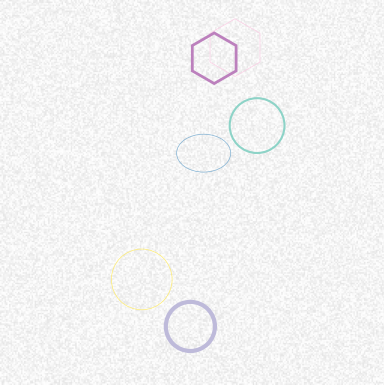[{"shape": "circle", "thickness": 1.5, "radius": 0.36, "center": [0.668, 0.674]}, {"shape": "circle", "thickness": 3, "radius": 0.32, "center": [0.494, 0.152]}, {"shape": "oval", "thickness": 0.5, "radius": 0.35, "center": [0.529, 0.602]}, {"shape": "hexagon", "thickness": 0.5, "radius": 0.37, "center": [0.61, 0.876]}, {"shape": "hexagon", "thickness": 2, "radius": 0.33, "center": [0.556, 0.849]}, {"shape": "circle", "thickness": 0.5, "radius": 0.39, "center": [0.368, 0.274]}]